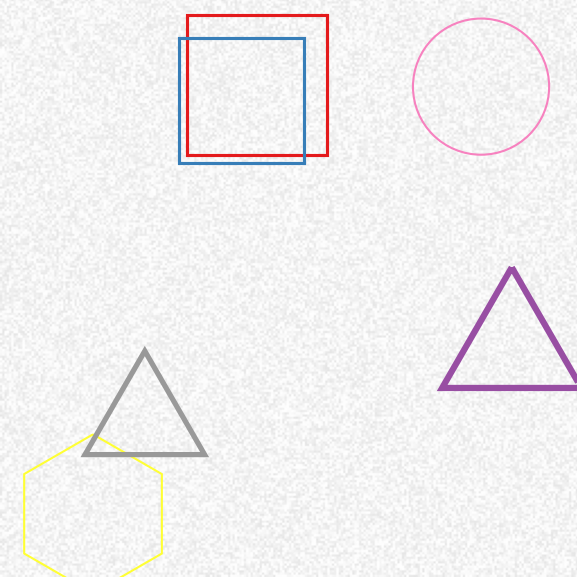[{"shape": "square", "thickness": 1.5, "radius": 0.61, "center": [0.445, 0.852]}, {"shape": "square", "thickness": 1.5, "radius": 0.54, "center": [0.419, 0.825]}, {"shape": "triangle", "thickness": 3, "radius": 0.7, "center": [0.886, 0.397]}, {"shape": "hexagon", "thickness": 1, "radius": 0.69, "center": [0.161, 0.109]}, {"shape": "circle", "thickness": 1, "radius": 0.59, "center": [0.833, 0.849]}, {"shape": "triangle", "thickness": 2.5, "radius": 0.6, "center": [0.251, 0.272]}]